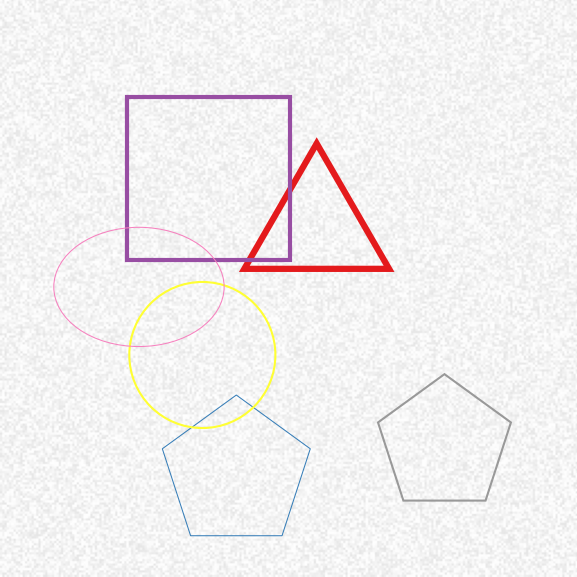[{"shape": "triangle", "thickness": 3, "radius": 0.72, "center": [0.548, 0.606]}, {"shape": "pentagon", "thickness": 0.5, "radius": 0.67, "center": [0.409, 0.18]}, {"shape": "square", "thickness": 2, "radius": 0.71, "center": [0.361, 0.69]}, {"shape": "circle", "thickness": 1, "radius": 0.63, "center": [0.35, 0.384]}, {"shape": "oval", "thickness": 0.5, "radius": 0.74, "center": [0.241, 0.502]}, {"shape": "pentagon", "thickness": 1, "radius": 0.61, "center": [0.77, 0.23]}]